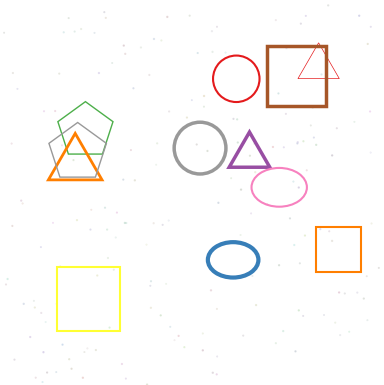[{"shape": "circle", "thickness": 1.5, "radius": 0.3, "center": [0.614, 0.795]}, {"shape": "triangle", "thickness": 0.5, "radius": 0.31, "center": [0.828, 0.827]}, {"shape": "oval", "thickness": 3, "radius": 0.33, "center": [0.606, 0.325]}, {"shape": "pentagon", "thickness": 1, "radius": 0.38, "center": [0.222, 0.661]}, {"shape": "triangle", "thickness": 2.5, "radius": 0.3, "center": [0.648, 0.596]}, {"shape": "triangle", "thickness": 2, "radius": 0.4, "center": [0.195, 0.573]}, {"shape": "square", "thickness": 1.5, "radius": 0.29, "center": [0.879, 0.352]}, {"shape": "square", "thickness": 1.5, "radius": 0.41, "center": [0.229, 0.224]}, {"shape": "square", "thickness": 2.5, "radius": 0.39, "center": [0.77, 0.803]}, {"shape": "oval", "thickness": 1.5, "radius": 0.36, "center": [0.725, 0.513]}, {"shape": "circle", "thickness": 2.5, "radius": 0.34, "center": [0.52, 0.615]}, {"shape": "pentagon", "thickness": 1, "radius": 0.39, "center": [0.202, 0.603]}]